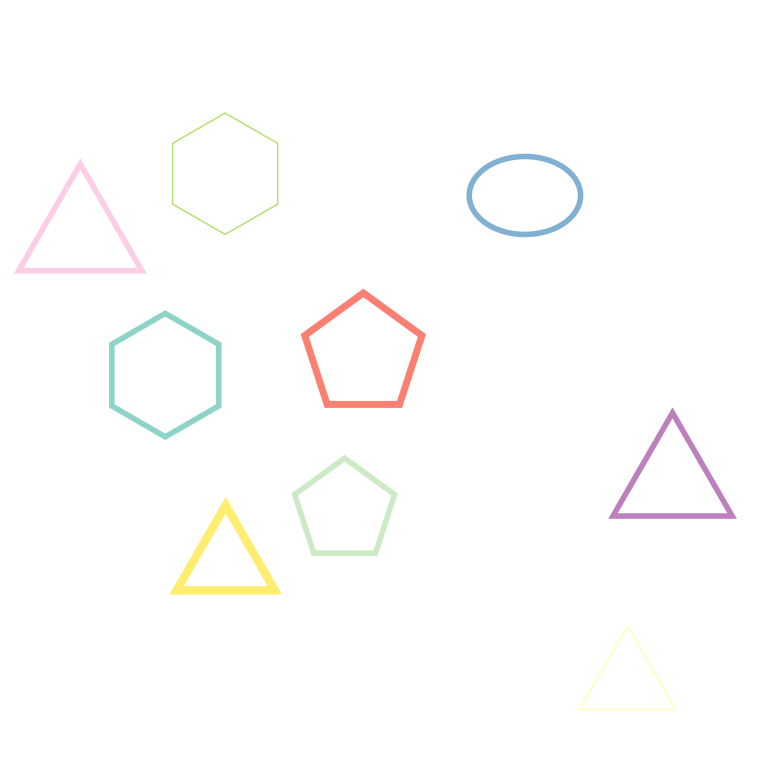[{"shape": "hexagon", "thickness": 2, "radius": 0.4, "center": [0.215, 0.513]}, {"shape": "triangle", "thickness": 0.5, "radius": 0.36, "center": [0.815, 0.115]}, {"shape": "pentagon", "thickness": 2.5, "radius": 0.4, "center": [0.472, 0.54]}, {"shape": "oval", "thickness": 2, "radius": 0.36, "center": [0.682, 0.746]}, {"shape": "hexagon", "thickness": 0.5, "radius": 0.39, "center": [0.292, 0.774]}, {"shape": "triangle", "thickness": 2, "radius": 0.46, "center": [0.104, 0.695]}, {"shape": "triangle", "thickness": 2, "radius": 0.45, "center": [0.873, 0.375]}, {"shape": "pentagon", "thickness": 2, "radius": 0.34, "center": [0.448, 0.337]}, {"shape": "triangle", "thickness": 3, "radius": 0.37, "center": [0.293, 0.27]}]